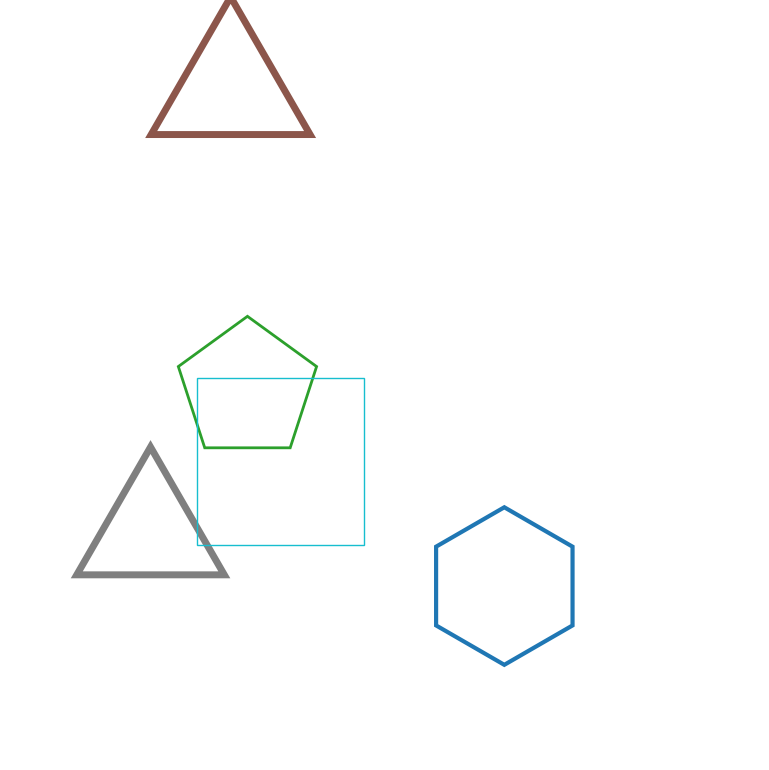[{"shape": "hexagon", "thickness": 1.5, "radius": 0.51, "center": [0.655, 0.239]}, {"shape": "pentagon", "thickness": 1, "radius": 0.47, "center": [0.321, 0.495]}, {"shape": "triangle", "thickness": 2.5, "radius": 0.6, "center": [0.3, 0.885]}, {"shape": "triangle", "thickness": 2.5, "radius": 0.55, "center": [0.196, 0.309]}, {"shape": "square", "thickness": 0.5, "radius": 0.54, "center": [0.364, 0.401]}]